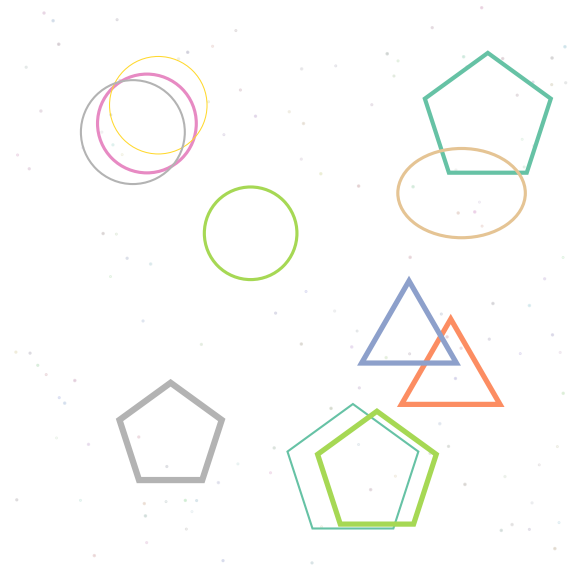[{"shape": "pentagon", "thickness": 2, "radius": 0.57, "center": [0.845, 0.793]}, {"shape": "pentagon", "thickness": 1, "radius": 0.6, "center": [0.611, 0.18]}, {"shape": "triangle", "thickness": 2.5, "radius": 0.49, "center": [0.78, 0.348]}, {"shape": "triangle", "thickness": 2.5, "radius": 0.47, "center": [0.708, 0.418]}, {"shape": "circle", "thickness": 1.5, "radius": 0.43, "center": [0.254, 0.785]}, {"shape": "circle", "thickness": 1.5, "radius": 0.4, "center": [0.434, 0.595]}, {"shape": "pentagon", "thickness": 2.5, "radius": 0.54, "center": [0.653, 0.179]}, {"shape": "circle", "thickness": 0.5, "radius": 0.42, "center": [0.274, 0.817]}, {"shape": "oval", "thickness": 1.5, "radius": 0.55, "center": [0.799, 0.665]}, {"shape": "pentagon", "thickness": 3, "radius": 0.47, "center": [0.295, 0.243]}, {"shape": "circle", "thickness": 1, "radius": 0.45, "center": [0.23, 0.77]}]